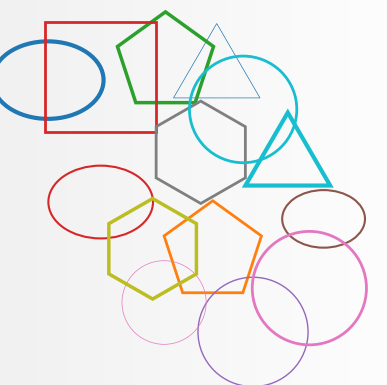[{"shape": "oval", "thickness": 3, "radius": 0.72, "center": [0.123, 0.792]}, {"shape": "triangle", "thickness": 0.5, "radius": 0.64, "center": [0.559, 0.81]}, {"shape": "pentagon", "thickness": 2, "radius": 0.66, "center": [0.549, 0.346]}, {"shape": "pentagon", "thickness": 2.5, "radius": 0.65, "center": [0.427, 0.839]}, {"shape": "square", "thickness": 2, "radius": 0.71, "center": [0.26, 0.801]}, {"shape": "oval", "thickness": 1.5, "radius": 0.68, "center": [0.26, 0.475]}, {"shape": "circle", "thickness": 1, "radius": 0.71, "center": [0.653, 0.138]}, {"shape": "oval", "thickness": 1.5, "radius": 0.53, "center": [0.835, 0.431]}, {"shape": "circle", "thickness": 2, "radius": 0.74, "center": [0.798, 0.252]}, {"shape": "circle", "thickness": 0.5, "radius": 0.54, "center": [0.423, 0.214]}, {"shape": "hexagon", "thickness": 2, "radius": 0.66, "center": [0.518, 0.604]}, {"shape": "hexagon", "thickness": 2.5, "radius": 0.65, "center": [0.394, 0.354]}, {"shape": "circle", "thickness": 2, "radius": 0.69, "center": [0.627, 0.716]}, {"shape": "triangle", "thickness": 3, "radius": 0.63, "center": [0.743, 0.581]}]